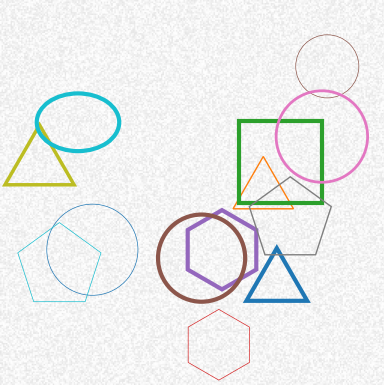[{"shape": "triangle", "thickness": 3, "radius": 0.46, "center": [0.719, 0.264]}, {"shape": "circle", "thickness": 0.5, "radius": 0.59, "center": [0.24, 0.351]}, {"shape": "triangle", "thickness": 1, "radius": 0.45, "center": [0.684, 0.503]}, {"shape": "square", "thickness": 3, "radius": 0.54, "center": [0.729, 0.579]}, {"shape": "hexagon", "thickness": 0.5, "radius": 0.46, "center": [0.568, 0.105]}, {"shape": "hexagon", "thickness": 3, "radius": 0.51, "center": [0.577, 0.351]}, {"shape": "circle", "thickness": 3, "radius": 0.57, "center": [0.524, 0.329]}, {"shape": "circle", "thickness": 0.5, "radius": 0.41, "center": [0.85, 0.828]}, {"shape": "circle", "thickness": 2, "radius": 0.59, "center": [0.836, 0.645]}, {"shape": "pentagon", "thickness": 1, "radius": 0.56, "center": [0.754, 0.429]}, {"shape": "triangle", "thickness": 2.5, "radius": 0.52, "center": [0.103, 0.572]}, {"shape": "oval", "thickness": 3, "radius": 0.54, "center": [0.203, 0.682]}, {"shape": "pentagon", "thickness": 0.5, "radius": 0.57, "center": [0.154, 0.308]}]